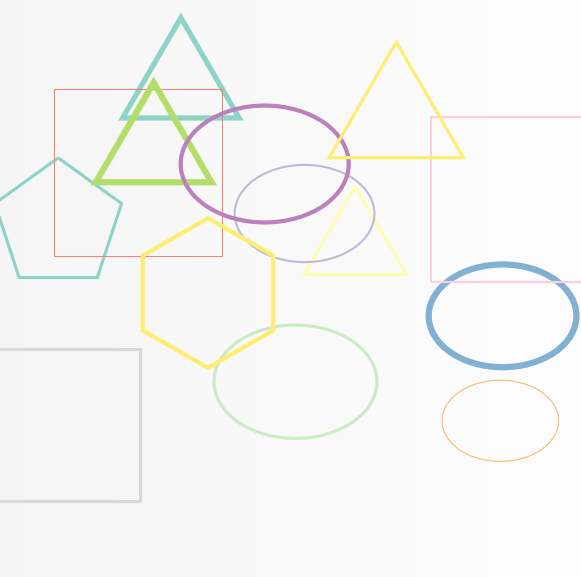[{"shape": "pentagon", "thickness": 1.5, "radius": 0.57, "center": [0.1, 0.611]}, {"shape": "triangle", "thickness": 2.5, "radius": 0.58, "center": [0.311, 0.853]}, {"shape": "triangle", "thickness": 1.5, "radius": 0.51, "center": [0.611, 0.575]}, {"shape": "oval", "thickness": 1, "radius": 0.6, "center": [0.524, 0.629]}, {"shape": "square", "thickness": 0.5, "radius": 0.72, "center": [0.237, 0.701]}, {"shape": "oval", "thickness": 3, "radius": 0.64, "center": [0.865, 0.452]}, {"shape": "oval", "thickness": 0.5, "radius": 0.5, "center": [0.861, 0.27]}, {"shape": "triangle", "thickness": 3, "radius": 0.57, "center": [0.264, 0.741]}, {"shape": "square", "thickness": 1, "radius": 0.72, "center": [0.885, 0.654]}, {"shape": "square", "thickness": 1.5, "radius": 0.66, "center": [0.109, 0.263]}, {"shape": "oval", "thickness": 2, "radius": 0.72, "center": [0.455, 0.715]}, {"shape": "oval", "thickness": 1.5, "radius": 0.7, "center": [0.508, 0.338]}, {"shape": "hexagon", "thickness": 2, "radius": 0.65, "center": [0.358, 0.492]}, {"shape": "triangle", "thickness": 1.5, "radius": 0.67, "center": [0.682, 0.793]}]